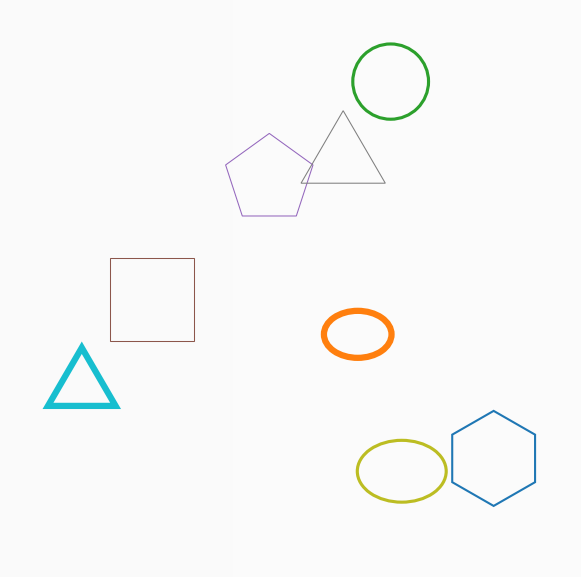[{"shape": "hexagon", "thickness": 1, "radius": 0.41, "center": [0.849, 0.205]}, {"shape": "oval", "thickness": 3, "radius": 0.29, "center": [0.615, 0.42]}, {"shape": "circle", "thickness": 1.5, "radius": 0.33, "center": [0.672, 0.858]}, {"shape": "pentagon", "thickness": 0.5, "radius": 0.4, "center": [0.463, 0.689]}, {"shape": "square", "thickness": 0.5, "radius": 0.36, "center": [0.261, 0.481]}, {"shape": "triangle", "thickness": 0.5, "radius": 0.42, "center": [0.59, 0.724]}, {"shape": "oval", "thickness": 1.5, "radius": 0.38, "center": [0.691, 0.183]}, {"shape": "triangle", "thickness": 3, "radius": 0.34, "center": [0.141, 0.33]}]